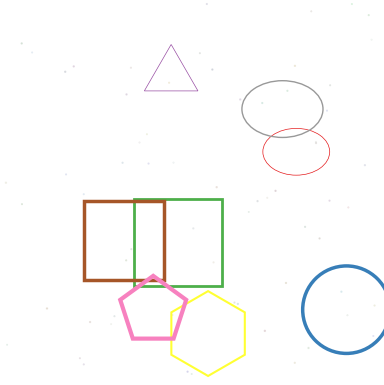[{"shape": "oval", "thickness": 0.5, "radius": 0.43, "center": [0.77, 0.606]}, {"shape": "circle", "thickness": 2.5, "radius": 0.57, "center": [0.9, 0.196]}, {"shape": "square", "thickness": 2, "radius": 0.57, "center": [0.461, 0.37]}, {"shape": "triangle", "thickness": 0.5, "radius": 0.4, "center": [0.445, 0.804]}, {"shape": "hexagon", "thickness": 1.5, "radius": 0.55, "center": [0.54, 0.134]}, {"shape": "square", "thickness": 2.5, "radius": 0.52, "center": [0.322, 0.376]}, {"shape": "pentagon", "thickness": 3, "radius": 0.45, "center": [0.398, 0.193]}, {"shape": "oval", "thickness": 1, "radius": 0.53, "center": [0.734, 0.717]}]